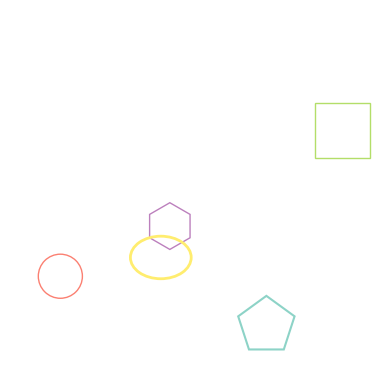[{"shape": "pentagon", "thickness": 1.5, "radius": 0.38, "center": [0.692, 0.155]}, {"shape": "circle", "thickness": 1, "radius": 0.29, "center": [0.157, 0.283]}, {"shape": "square", "thickness": 1, "radius": 0.36, "center": [0.89, 0.661]}, {"shape": "hexagon", "thickness": 1, "radius": 0.3, "center": [0.441, 0.413]}, {"shape": "oval", "thickness": 2, "radius": 0.39, "center": [0.418, 0.331]}]